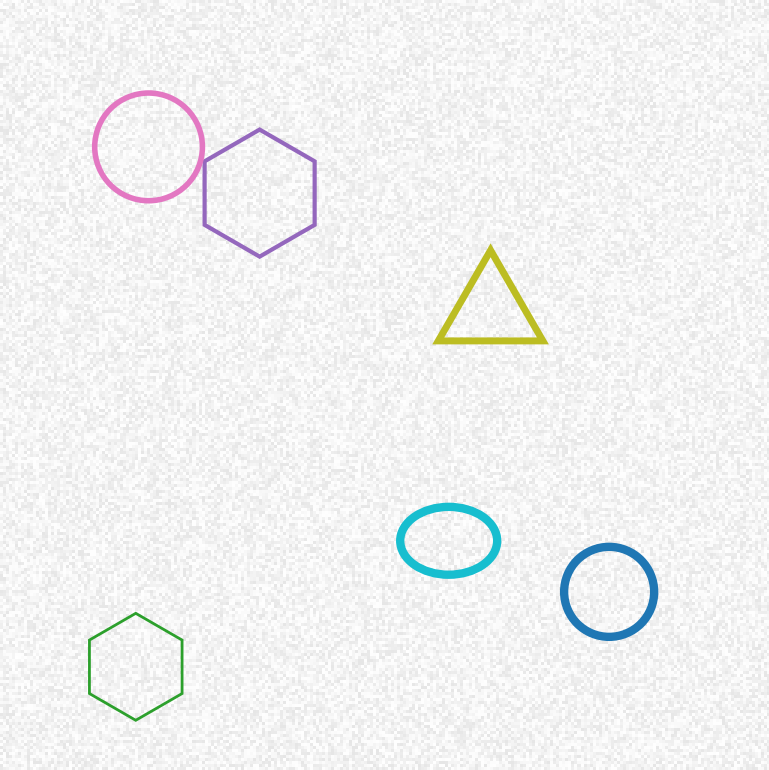[{"shape": "circle", "thickness": 3, "radius": 0.29, "center": [0.791, 0.231]}, {"shape": "hexagon", "thickness": 1, "radius": 0.35, "center": [0.176, 0.134]}, {"shape": "hexagon", "thickness": 1.5, "radius": 0.41, "center": [0.337, 0.749]}, {"shape": "circle", "thickness": 2, "radius": 0.35, "center": [0.193, 0.809]}, {"shape": "triangle", "thickness": 2.5, "radius": 0.39, "center": [0.637, 0.596]}, {"shape": "oval", "thickness": 3, "radius": 0.31, "center": [0.583, 0.298]}]